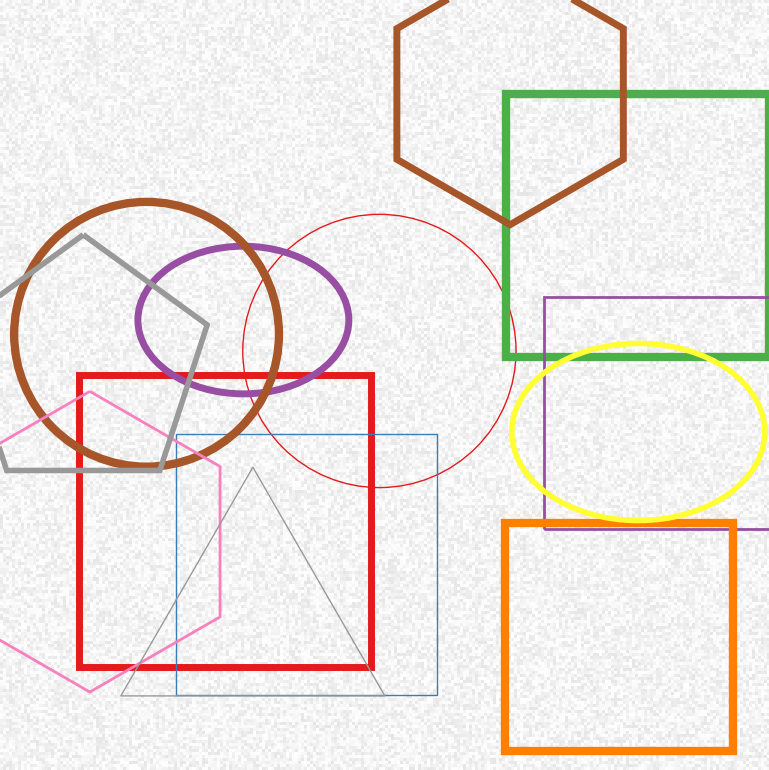[{"shape": "circle", "thickness": 0.5, "radius": 0.89, "center": [0.493, 0.544]}, {"shape": "square", "thickness": 2.5, "radius": 0.95, "center": [0.292, 0.324]}, {"shape": "square", "thickness": 0.5, "radius": 0.85, "center": [0.398, 0.267]}, {"shape": "square", "thickness": 3, "radius": 0.85, "center": [0.828, 0.707]}, {"shape": "oval", "thickness": 2.5, "radius": 0.68, "center": [0.316, 0.584]}, {"shape": "square", "thickness": 1, "radius": 0.75, "center": [0.857, 0.464]}, {"shape": "square", "thickness": 3, "radius": 0.74, "center": [0.804, 0.173]}, {"shape": "oval", "thickness": 2, "radius": 0.82, "center": [0.829, 0.439]}, {"shape": "circle", "thickness": 3, "radius": 0.86, "center": [0.19, 0.566]}, {"shape": "hexagon", "thickness": 2.5, "radius": 0.85, "center": [0.662, 0.878]}, {"shape": "hexagon", "thickness": 1, "radius": 0.98, "center": [0.117, 0.296]}, {"shape": "pentagon", "thickness": 2, "radius": 0.85, "center": [0.108, 0.526]}, {"shape": "triangle", "thickness": 0.5, "radius": 0.99, "center": [0.328, 0.195]}]